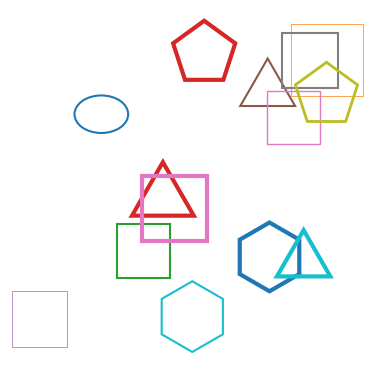[{"shape": "oval", "thickness": 1.5, "radius": 0.35, "center": [0.263, 0.703]}, {"shape": "hexagon", "thickness": 3, "radius": 0.45, "center": [0.7, 0.333]}, {"shape": "square", "thickness": 0.5, "radius": 0.47, "center": [0.848, 0.845]}, {"shape": "square", "thickness": 1.5, "radius": 0.35, "center": [0.373, 0.347]}, {"shape": "triangle", "thickness": 3, "radius": 0.46, "center": [0.423, 0.486]}, {"shape": "pentagon", "thickness": 3, "radius": 0.42, "center": [0.53, 0.861]}, {"shape": "square", "thickness": 0.5, "radius": 0.36, "center": [0.103, 0.172]}, {"shape": "triangle", "thickness": 1.5, "radius": 0.41, "center": [0.695, 0.766]}, {"shape": "square", "thickness": 3, "radius": 0.42, "center": [0.454, 0.459]}, {"shape": "square", "thickness": 1, "radius": 0.34, "center": [0.763, 0.695]}, {"shape": "square", "thickness": 1.5, "radius": 0.36, "center": [0.805, 0.843]}, {"shape": "pentagon", "thickness": 2, "radius": 0.42, "center": [0.848, 0.753]}, {"shape": "hexagon", "thickness": 1.5, "radius": 0.46, "center": [0.499, 0.178]}, {"shape": "triangle", "thickness": 3, "radius": 0.4, "center": [0.789, 0.322]}]